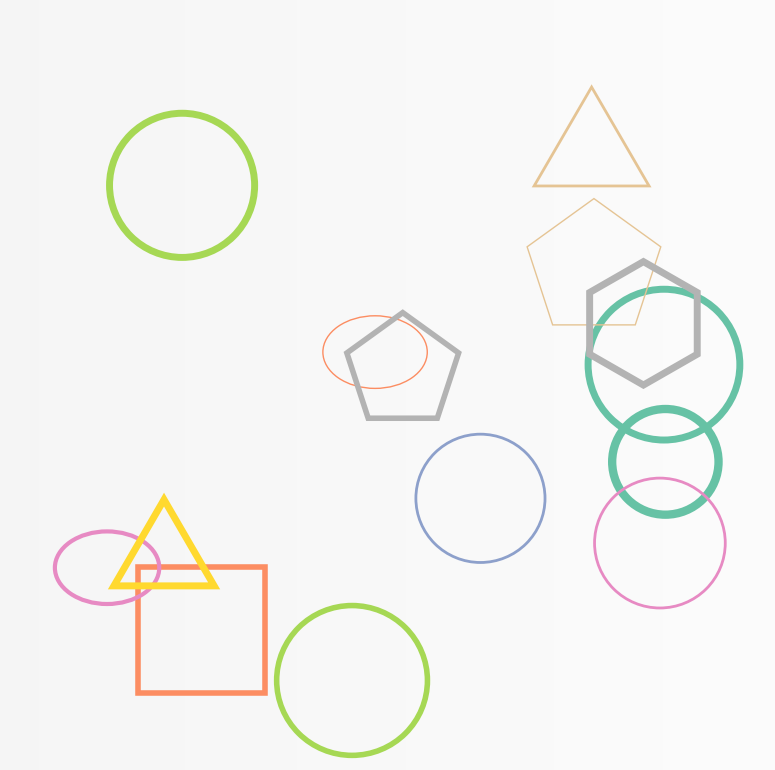[{"shape": "circle", "thickness": 3, "radius": 0.34, "center": [0.859, 0.4]}, {"shape": "circle", "thickness": 2.5, "radius": 0.49, "center": [0.857, 0.526]}, {"shape": "oval", "thickness": 0.5, "radius": 0.34, "center": [0.484, 0.543]}, {"shape": "square", "thickness": 2, "radius": 0.41, "center": [0.26, 0.182]}, {"shape": "circle", "thickness": 1, "radius": 0.42, "center": [0.62, 0.353]}, {"shape": "oval", "thickness": 1.5, "radius": 0.34, "center": [0.138, 0.263]}, {"shape": "circle", "thickness": 1, "radius": 0.42, "center": [0.851, 0.295]}, {"shape": "circle", "thickness": 2.5, "radius": 0.47, "center": [0.235, 0.759]}, {"shape": "circle", "thickness": 2, "radius": 0.49, "center": [0.454, 0.116]}, {"shape": "triangle", "thickness": 2.5, "radius": 0.37, "center": [0.212, 0.276]}, {"shape": "triangle", "thickness": 1, "radius": 0.43, "center": [0.763, 0.801]}, {"shape": "pentagon", "thickness": 0.5, "radius": 0.45, "center": [0.766, 0.651]}, {"shape": "hexagon", "thickness": 2.5, "radius": 0.4, "center": [0.83, 0.58]}, {"shape": "pentagon", "thickness": 2, "radius": 0.38, "center": [0.52, 0.518]}]